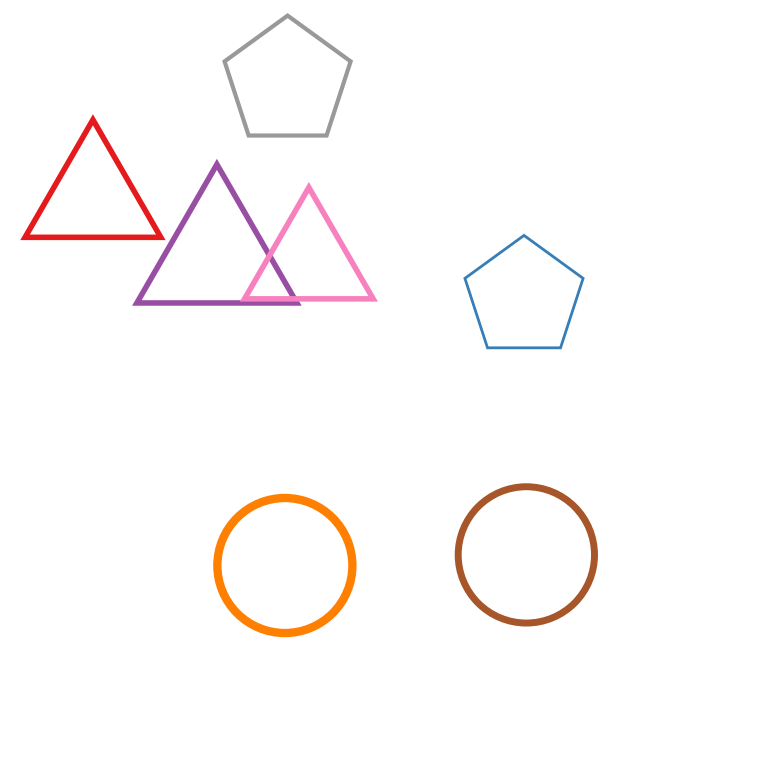[{"shape": "triangle", "thickness": 2, "radius": 0.51, "center": [0.121, 0.743]}, {"shape": "pentagon", "thickness": 1, "radius": 0.4, "center": [0.681, 0.614]}, {"shape": "triangle", "thickness": 2, "radius": 0.6, "center": [0.282, 0.667]}, {"shape": "circle", "thickness": 3, "radius": 0.44, "center": [0.37, 0.266]}, {"shape": "circle", "thickness": 2.5, "radius": 0.44, "center": [0.684, 0.279]}, {"shape": "triangle", "thickness": 2, "radius": 0.48, "center": [0.401, 0.66]}, {"shape": "pentagon", "thickness": 1.5, "radius": 0.43, "center": [0.374, 0.894]}]